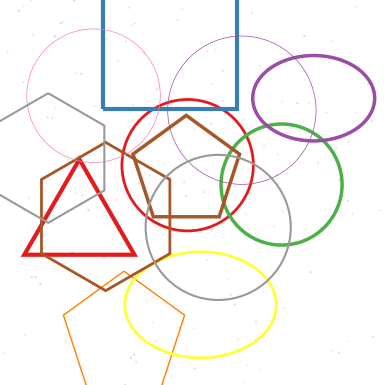[{"shape": "circle", "thickness": 2, "radius": 0.85, "center": [0.487, 0.571]}, {"shape": "triangle", "thickness": 3, "radius": 0.83, "center": [0.206, 0.421]}, {"shape": "square", "thickness": 3, "radius": 0.87, "center": [0.442, 0.89]}, {"shape": "circle", "thickness": 2.5, "radius": 0.79, "center": [0.731, 0.521]}, {"shape": "oval", "thickness": 2.5, "radius": 0.79, "center": [0.815, 0.745]}, {"shape": "circle", "thickness": 0.5, "radius": 0.96, "center": [0.628, 0.714]}, {"shape": "pentagon", "thickness": 1, "radius": 0.83, "center": [0.322, 0.13]}, {"shape": "oval", "thickness": 2, "radius": 0.98, "center": [0.521, 0.208]}, {"shape": "pentagon", "thickness": 2.5, "radius": 0.73, "center": [0.484, 0.555]}, {"shape": "hexagon", "thickness": 2, "radius": 0.96, "center": [0.274, 0.438]}, {"shape": "circle", "thickness": 0.5, "radius": 0.87, "center": [0.243, 0.751]}, {"shape": "circle", "thickness": 1.5, "radius": 0.94, "center": [0.567, 0.409]}, {"shape": "hexagon", "thickness": 1.5, "radius": 0.84, "center": [0.125, 0.59]}]